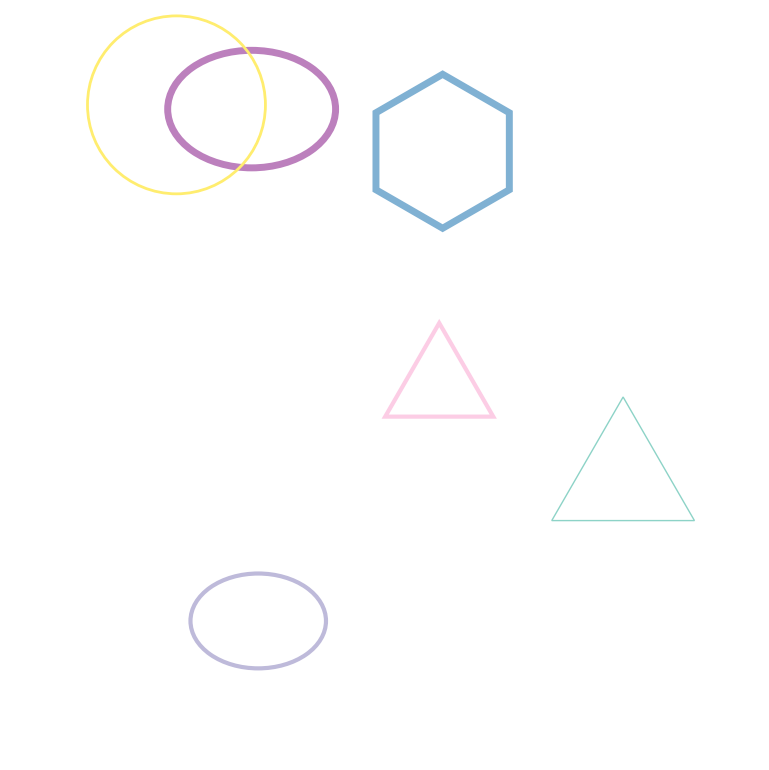[{"shape": "triangle", "thickness": 0.5, "radius": 0.53, "center": [0.809, 0.377]}, {"shape": "oval", "thickness": 1.5, "radius": 0.44, "center": [0.335, 0.194]}, {"shape": "hexagon", "thickness": 2.5, "radius": 0.5, "center": [0.575, 0.804]}, {"shape": "triangle", "thickness": 1.5, "radius": 0.41, "center": [0.57, 0.499]}, {"shape": "oval", "thickness": 2.5, "radius": 0.55, "center": [0.327, 0.858]}, {"shape": "circle", "thickness": 1, "radius": 0.58, "center": [0.229, 0.864]}]